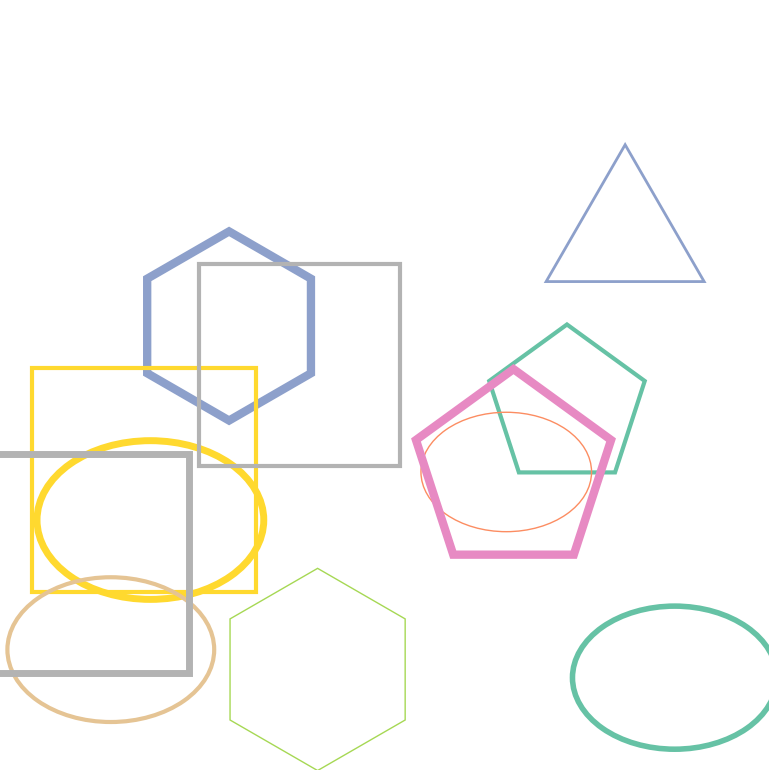[{"shape": "pentagon", "thickness": 1.5, "radius": 0.53, "center": [0.736, 0.472]}, {"shape": "oval", "thickness": 2, "radius": 0.66, "center": [0.876, 0.12]}, {"shape": "oval", "thickness": 0.5, "radius": 0.55, "center": [0.657, 0.387]}, {"shape": "triangle", "thickness": 1, "radius": 0.59, "center": [0.812, 0.694]}, {"shape": "hexagon", "thickness": 3, "radius": 0.61, "center": [0.297, 0.577]}, {"shape": "pentagon", "thickness": 3, "radius": 0.67, "center": [0.667, 0.387]}, {"shape": "hexagon", "thickness": 0.5, "radius": 0.66, "center": [0.412, 0.131]}, {"shape": "square", "thickness": 1.5, "radius": 0.73, "center": [0.187, 0.377]}, {"shape": "oval", "thickness": 2.5, "radius": 0.74, "center": [0.195, 0.325]}, {"shape": "oval", "thickness": 1.5, "radius": 0.67, "center": [0.144, 0.156]}, {"shape": "square", "thickness": 1.5, "radius": 0.65, "center": [0.389, 0.526]}, {"shape": "square", "thickness": 2.5, "radius": 0.71, "center": [0.103, 0.268]}]